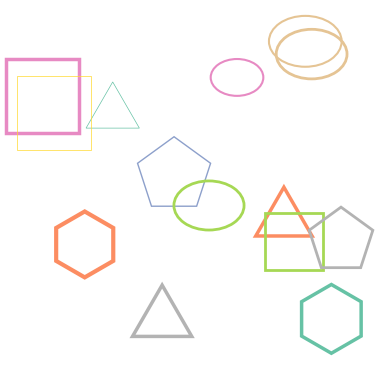[{"shape": "hexagon", "thickness": 2.5, "radius": 0.45, "center": [0.861, 0.172]}, {"shape": "triangle", "thickness": 0.5, "radius": 0.4, "center": [0.293, 0.707]}, {"shape": "hexagon", "thickness": 3, "radius": 0.43, "center": [0.22, 0.365]}, {"shape": "triangle", "thickness": 2.5, "radius": 0.42, "center": [0.737, 0.429]}, {"shape": "pentagon", "thickness": 1, "radius": 0.5, "center": [0.452, 0.545]}, {"shape": "oval", "thickness": 1.5, "radius": 0.34, "center": [0.616, 0.799]}, {"shape": "square", "thickness": 2.5, "radius": 0.48, "center": [0.11, 0.75]}, {"shape": "square", "thickness": 2, "radius": 0.37, "center": [0.764, 0.373]}, {"shape": "oval", "thickness": 2, "radius": 0.46, "center": [0.543, 0.466]}, {"shape": "square", "thickness": 0.5, "radius": 0.48, "center": [0.141, 0.706]}, {"shape": "oval", "thickness": 2, "radius": 0.46, "center": [0.809, 0.859]}, {"shape": "oval", "thickness": 1.5, "radius": 0.47, "center": [0.793, 0.893]}, {"shape": "pentagon", "thickness": 2, "radius": 0.43, "center": [0.886, 0.375]}, {"shape": "triangle", "thickness": 2.5, "radius": 0.44, "center": [0.421, 0.171]}]